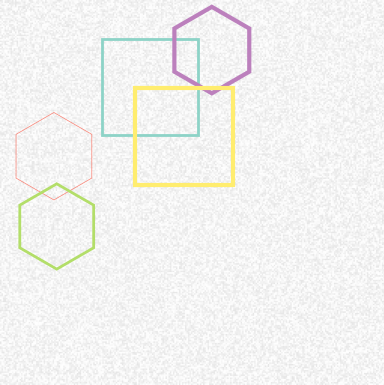[{"shape": "square", "thickness": 2, "radius": 0.62, "center": [0.389, 0.773]}, {"shape": "hexagon", "thickness": 0.5, "radius": 0.57, "center": [0.14, 0.594]}, {"shape": "hexagon", "thickness": 2, "radius": 0.55, "center": [0.147, 0.412]}, {"shape": "hexagon", "thickness": 3, "radius": 0.56, "center": [0.55, 0.87]}, {"shape": "square", "thickness": 3, "radius": 0.63, "center": [0.477, 0.646]}]